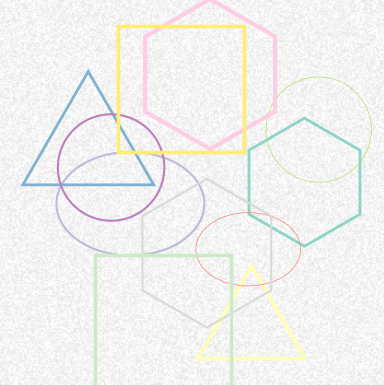[{"shape": "hexagon", "thickness": 2, "radius": 0.83, "center": [0.791, 0.527]}, {"shape": "triangle", "thickness": 2.5, "radius": 0.8, "center": [0.654, 0.149]}, {"shape": "oval", "thickness": 1.5, "radius": 0.96, "center": [0.339, 0.471]}, {"shape": "oval", "thickness": 0.5, "radius": 0.68, "center": [0.645, 0.352]}, {"shape": "triangle", "thickness": 2, "radius": 0.98, "center": [0.229, 0.618]}, {"shape": "circle", "thickness": 0.5, "radius": 0.68, "center": [0.828, 0.663]}, {"shape": "hexagon", "thickness": 3, "radius": 0.97, "center": [0.546, 0.808]}, {"shape": "hexagon", "thickness": 1.5, "radius": 0.97, "center": [0.537, 0.342]}, {"shape": "circle", "thickness": 1.5, "radius": 0.69, "center": [0.289, 0.565]}, {"shape": "square", "thickness": 2.5, "radius": 0.88, "center": [0.423, 0.161]}, {"shape": "square", "thickness": 2.5, "radius": 0.82, "center": [0.471, 0.769]}]